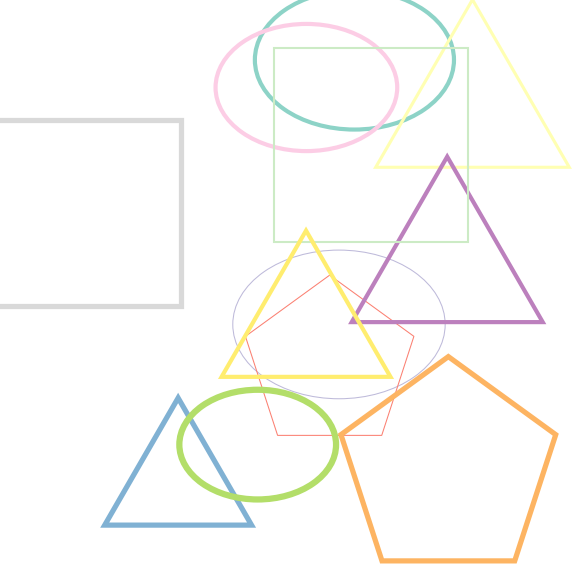[{"shape": "oval", "thickness": 2, "radius": 0.86, "center": [0.614, 0.895]}, {"shape": "triangle", "thickness": 1.5, "radius": 0.97, "center": [0.818, 0.806]}, {"shape": "oval", "thickness": 0.5, "radius": 0.92, "center": [0.587, 0.437]}, {"shape": "pentagon", "thickness": 0.5, "radius": 0.77, "center": [0.571, 0.369]}, {"shape": "triangle", "thickness": 2.5, "radius": 0.73, "center": [0.308, 0.163]}, {"shape": "pentagon", "thickness": 2.5, "radius": 0.98, "center": [0.776, 0.186]}, {"shape": "oval", "thickness": 3, "radius": 0.68, "center": [0.446, 0.229]}, {"shape": "oval", "thickness": 2, "radius": 0.79, "center": [0.531, 0.848]}, {"shape": "square", "thickness": 2.5, "radius": 0.81, "center": [0.152, 0.63]}, {"shape": "triangle", "thickness": 2, "radius": 0.95, "center": [0.774, 0.537]}, {"shape": "square", "thickness": 1, "radius": 0.84, "center": [0.643, 0.748]}, {"shape": "triangle", "thickness": 2, "radius": 0.84, "center": [0.53, 0.431]}]